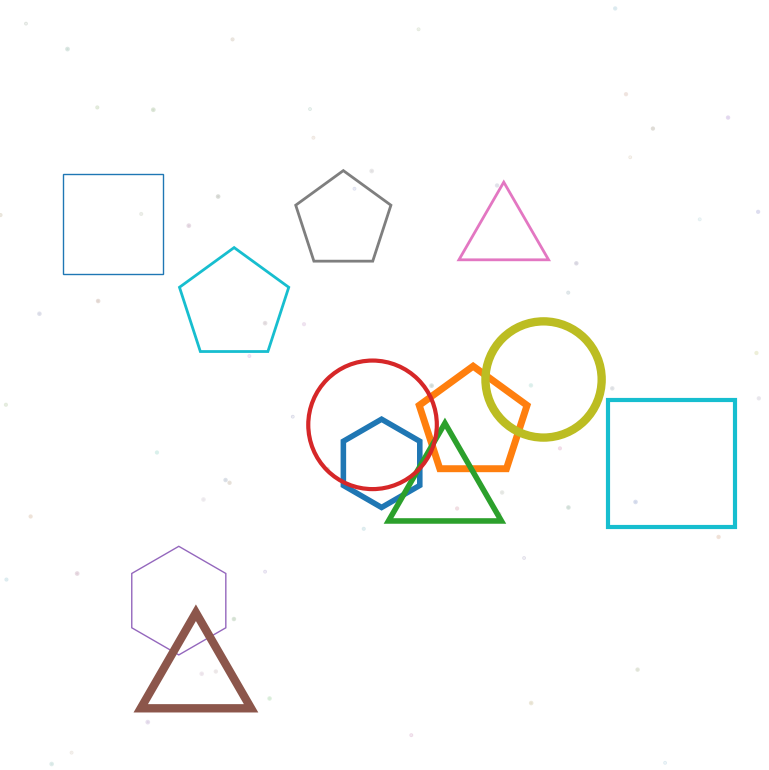[{"shape": "hexagon", "thickness": 2, "radius": 0.29, "center": [0.496, 0.398]}, {"shape": "square", "thickness": 0.5, "radius": 0.32, "center": [0.146, 0.709]}, {"shape": "pentagon", "thickness": 2.5, "radius": 0.37, "center": [0.614, 0.451]}, {"shape": "triangle", "thickness": 2, "radius": 0.42, "center": [0.578, 0.366]}, {"shape": "circle", "thickness": 1.5, "radius": 0.42, "center": [0.484, 0.448]}, {"shape": "hexagon", "thickness": 0.5, "radius": 0.35, "center": [0.232, 0.22]}, {"shape": "triangle", "thickness": 3, "radius": 0.41, "center": [0.254, 0.121]}, {"shape": "triangle", "thickness": 1, "radius": 0.34, "center": [0.654, 0.696]}, {"shape": "pentagon", "thickness": 1, "radius": 0.33, "center": [0.446, 0.713]}, {"shape": "circle", "thickness": 3, "radius": 0.38, "center": [0.706, 0.507]}, {"shape": "pentagon", "thickness": 1, "radius": 0.37, "center": [0.304, 0.604]}, {"shape": "square", "thickness": 1.5, "radius": 0.41, "center": [0.872, 0.398]}]